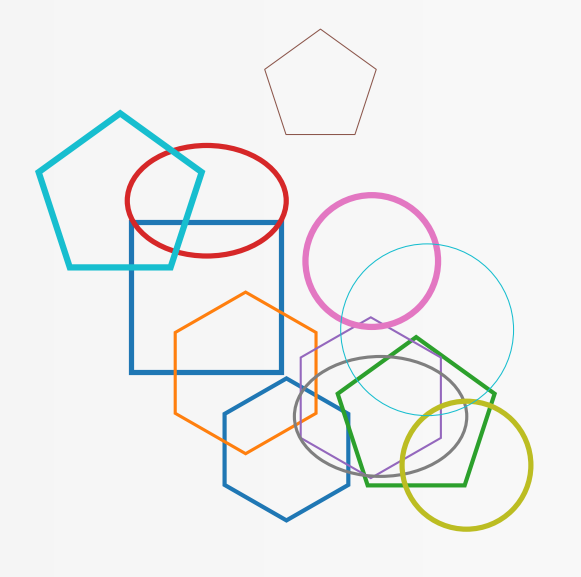[{"shape": "hexagon", "thickness": 2, "radius": 0.61, "center": [0.493, 0.221]}, {"shape": "square", "thickness": 2.5, "radius": 0.65, "center": [0.354, 0.485]}, {"shape": "hexagon", "thickness": 1.5, "radius": 0.7, "center": [0.423, 0.353]}, {"shape": "pentagon", "thickness": 2, "radius": 0.71, "center": [0.716, 0.273]}, {"shape": "oval", "thickness": 2.5, "radius": 0.68, "center": [0.356, 0.652]}, {"shape": "hexagon", "thickness": 1, "radius": 0.7, "center": [0.638, 0.31]}, {"shape": "pentagon", "thickness": 0.5, "radius": 0.5, "center": [0.551, 0.848]}, {"shape": "circle", "thickness": 3, "radius": 0.57, "center": [0.64, 0.547]}, {"shape": "oval", "thickness": 1.5, "radius": 0.74, "center": [0.655, 0.278]}, {"shape": "circle", "thickness": 2.5, "radius": 0.55, "center": [0.803, 0.194]}, {"shape": "circle", "thickness": 0.5, "radius": 0.74, "center": [0.735, 0.428]}, {"shape": "pentagon", "thickness": 3, "radius": 0.74, "center": [0.207, 0.655]}]